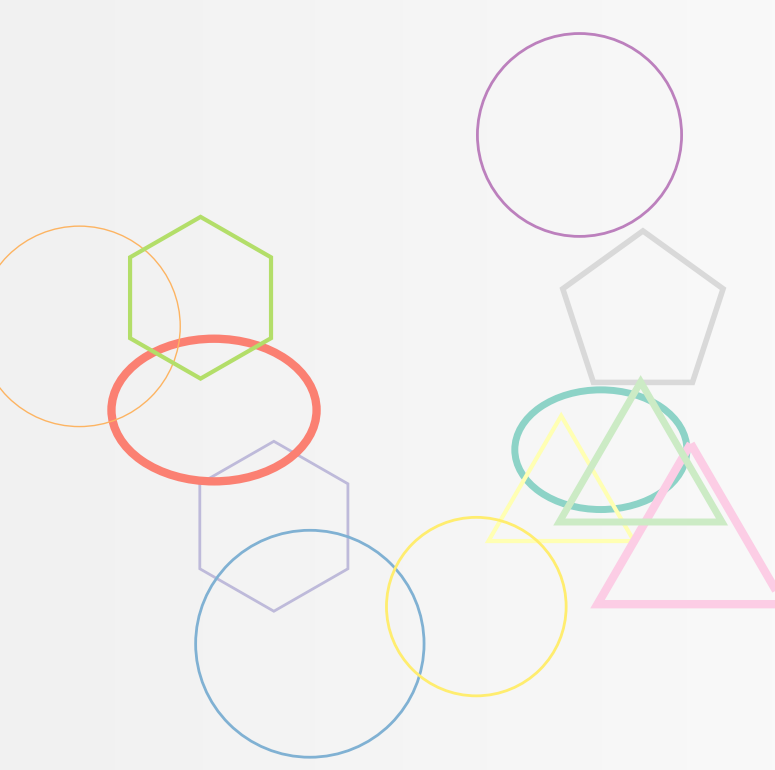[{"shape": "oval", "thickness": 2.5, "radius": 0.56, "center": [0.775, 0.416]}, {"shape": "triangle", "thickness": 1.5, "radius": 0.54, "center": [0.724, 0.352]}, {"shape": "hexagon", "thickness": 1, "radius": 0.55, "center": [0.353, 0.317]}, {"shape": "oval", "thickness": 3, "radius": 0.66, "center": [0.276, 0.467]}, {"shape": "circle", "thickness": 1, "radius": 0.74, "center": [0.4, 0.164]}, {"shape": "circle", "thickness": 0.5, "radius": 0.65, "center": [0.102, 0.576]}, {"shape": "hexagon", "thickness": 1.5, "radius": 0.53, "center": [0.259, 0.613]}, {"shape": "triangle", "thickness": 3, "radius": 0.69, "center": [0.891, 0.285]}, {"shape": "pentagon", "thickness": 2, "radius": 0.54, "center": [0.83, 0.591]}, {"shape": "circle", "thickness": 1, "radius": 0.66, "center": [0.748, 0.825]}, {"shape": "triangle", "thickness": 2.5, "radius": 0.61, "center": [0.827, 0.383]}, {"shape": "circle", "thickness": 1, "radius": 0.58, "center": [0.615, 0.212]}]